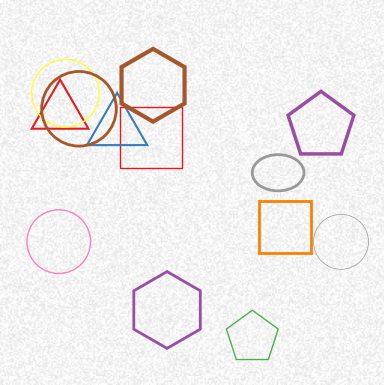[{"shape": "triangle", "thickness": 1.5, "radius": 0.42, "center": [0.156, 0.708]}, {"shape": "square", "thickness": 1, "radius": 0.4, "center": [0.392, 0.642]}, {"shape": "triangle", "thickness": 1.5, "radius": 0.45, "center": [0.304, 0.668]}, {"shape": "pentagon", "thickness": 1, "radius": 0.35, "center": [0.655, 0.123]}, {"shape": "pentagon", "thickness": 2.5, "radius": 0.45, "center": [0.834, 0.673]}, {"shape": "hexagon", "thickness": 2, "radius": 0.5, "center": [0.434, 0.195]}, {"shape": "square", "thickness": 2, "radius": 0.34, "center": [0.74, 0.41]}, {"shape": "circle", "thickness": 1, "radius": 0.44, "center": [0.17, 0.758]}, {"shape": "circle", "thickness": 2, "radius": 0.48, "center": [0.205, 0.717]}, {"shape": "hexagon", "thickness": 3, "radius": 0.47, "center": [0.398, 0.779]}, {"shape": "circle", "thickness": 1, "radius": 0.41, "center": [0.153, 0.372]}, {"shape": "circle", "thickness": 0.5, "radius": 0.36, "center": [0.886, 0.372]}, {"shape": "oval", "thickness": 2, "radius": 0.34, "center": [0.722, 0.551]}]